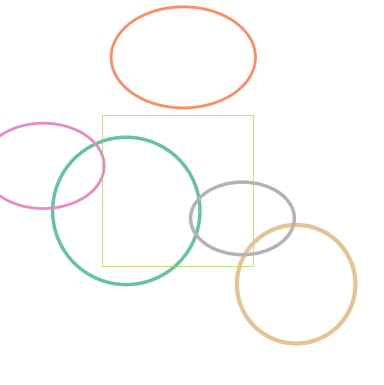[{"shape": "circle", "thickness": 2.5, "radius": 0.96, "center": [0.328, 0.452]}, {"shape": "oval", "thickness": 2, "radius": 0.94, "center": [0.476, 0.851]}, {"shape": "oval", "thickness": 2, "radius": 0.79, "center": [0.112, 0.569]}, {"shape": "square", "thickness": 0.5, "radius": 0.98, "center": [0.461, 0.505]}, {"shape": "circle", "thickness": 3, "radius": 0.77, "center": [0.769, 0.262]}, {"shape": "oval", "thickness": 2.5, "radius": 0.67, "center": [0.63, 0.433]}]